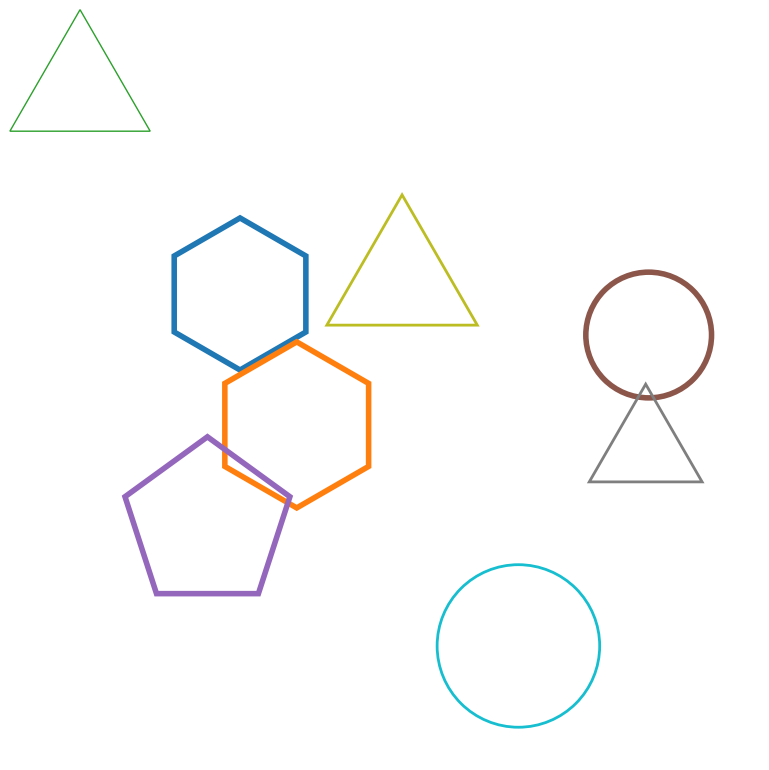[{"shape": "hexagon", "thickness": 2, "radius": 0.49, "center": [0.312, 0.618]}, {"shape": "hexagon", "thickness": 2, "radius": 0.54, "center": [0.385, 0.448]}, {"shape": "triangle", "thickness": 0.5, "radius": 0.53, "center": [0.104, 0.882]}, {"shape": "pentagon", "thickness": 2, "radius": 0.56, "center": [0.269, 0.32]}, {"shape": "circle", "thickness": 2, "radius": 0.41, "center": [0.842, 0.565]}, {"shape": "triangle", "thickness": 1, "radius": 0.42, "center": [0.839, 0.416]}, {"shape": "triangle", "thickness": 1, "radius": 0.56, "center": [0.522, 0.634]}, {"shape": "circle", "thickness": 1, "radius": 0.53, "center": [0.673, 0.161]}]